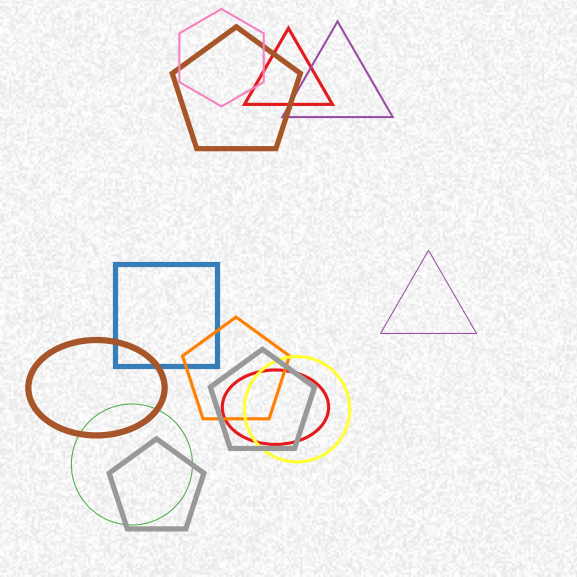[{"shape": "triangle", "thickness": 1.5, "radius": 0.44, "center": [0.499, 0.862]}, {"shape": "oval", "thickness": 1.5, "radius": 0.46, "center": [0.477, 0.294]}, {"shape": "square", "thickness": 2.5, "radius": 0.44, "center": [0.288, 0.454]}, {"shape": "circle", "thickness": 0.5, "radius": 0.52, "center": [0.228, 0.195]}, {"shape": "triangle", "thickness": 0.5, "radius": 0.48, "center": [0.742, 0.47]}, {"shape": "triangle", "thickness": 1, "radius": 0.55, "center": [0.584, 0.852]}, {"shape": "pentagon", "thickness": 1.5, "radius": 0.49, "center": [0.409, 0.353]}, {"shape": "circle", "thickness": 1.5, "radius": 0.46, "center": [0.514, 0.291]}, {"shape": "oval", "thickness": 3, "radius": 0.59, "center": [0.167, 0.328]}, {"shape": "pentagon", "thickness": 2.5, "radius": 0.58, "center": [0.409, 0.836]}, {"shape": "hexagon", "thickness": 1, "radius": 0.42, "center": [0.384, 0.899]}, {"shape": "pentagon", "thickness": 2.5, "radius": 0.43, "center": [0.271, 0.153]}, {"shape": "pentagon", "thickness": 2.5, "radius": 0.47, "center": [0.454, 0.299]}]